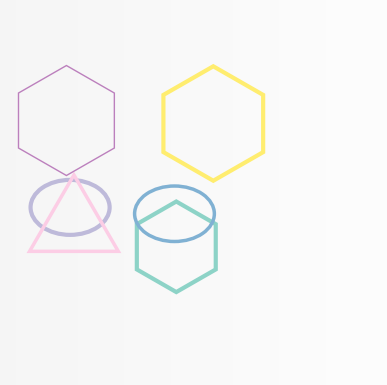[{"shape": "hexagon", "thickness": 3, "radius": 0.59, "center": [0.455, 0.359]}, {"shape": "oval", "thickness": 3, "radius": 0.51, "center": [0.181, 0.461]}, {"shape": "oval", "thickness": 2.5, "radius": 0.51, "center": [0.45, 0.445]}, {"shape": "triangle", "thickness": 2.5, "radius": 0.66, "center": [0.191, 0.413]}, {"shape": "hexagon", "thickness": 1, "radius": 0.71, "center": [0.171, 0.687]}, {"shape": "hexagon", "thickness": 3, "radius": 0.74, "center": [0.55, 0.679]}]